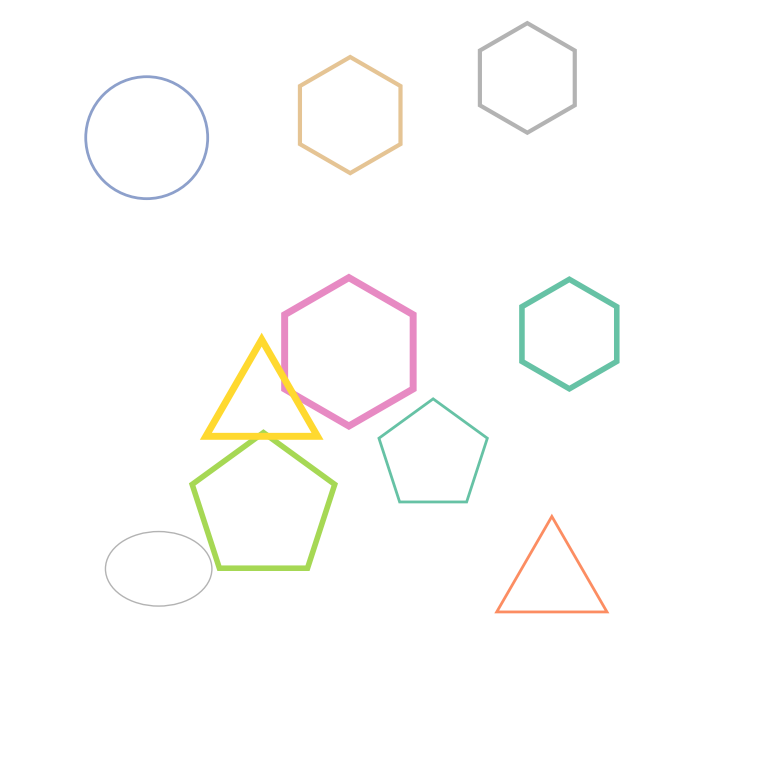[{"shape": "hexagon", "thickness": 2, "radius": 0.36, "center": [0.739, 0.566]}, {"shape": "pentagon", "thickness": 1, "radius": 0.37, "center": [0.563, 0.408]}, {"shape": "triangle", "thickness": 1, "radius": 0.41, "center": [0.717, 0.247]}, {"shape": "circle", "thickness": 1, "radius": 0.4, "center": [0.191, 0.821]}, {"shape": "hexagon", "thickness": 2.5, "radius": 0.48, "center": [0.453, 0.543]}, {"shape": "pentagon", "thickness": 2, "radius": 0.49, "center": [0.342, 0.341]}, {"shape": "triangle", "thickness": 2.5, "radius": 0.42, "center": [0.34, 0.475]}, {"shape": "hexagon", "thickness": 1.5, "radius": 0.38, "center": [0.455, 0.851]}, {"shape": "oval", "thickness": 0.5, "radius": 0.35, "center": [0.206, 0.261]}, {"shape": "hexagon", "thickness": 1.5, "radius": 0.36, "center": [0.685, 0.899]}]